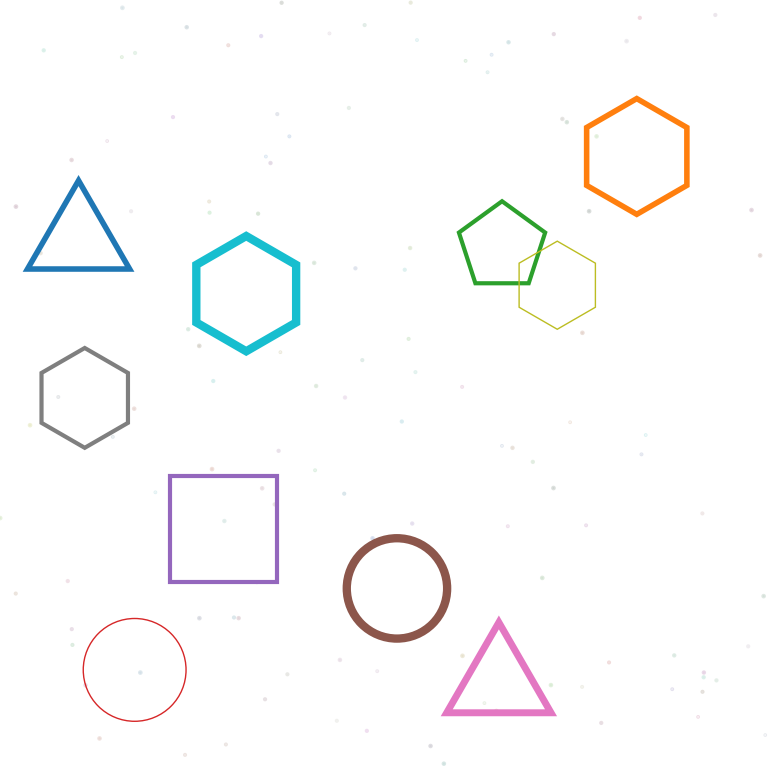[{"shape": "triangle", "thickness": 2, "radius": 0.38, "center": [0.102, 0.689]}, {"shape": "hexagon", "thickness": 2, "radius": 0.38, "center": [0.827, 0.797]}, {"shape": "pentagon", "thickness": 1.5, "radius": 0.29, "center": [0.652, 0.68]}, {"shape": "circle", "thickness": 0.5, "radius": 0.33, "center": [0.175, 0.13]}, {"shape": "square", "thickness": 1.5, "radius": 0.35, "center": [0.29, 0.313]}, {"shape": "circle", "thickness": 3, "radius": 0.33, "center": [0.516, 0.236]}, {"shape": "triangle", "thickness": 2.5, "radius": 0.39, "center": [0.648, 0.113]}, {"shape": "hexagon", "thickness": 1.5, "radius": 0.32, "center": [0.11, 0.483]}, {"shape": "hexagon", "thickness": 0.5, "radius": 0.29, "center": [0.724, 0.63]}, {"shape": "hexagon", "thickness": 3, "radius": 0.37, "center": [0.32, 0.619]}]